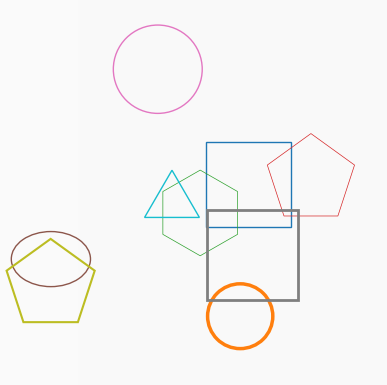[{"shape": "square", "thickness": 1, "radius": 0.55, "center": [0.641, 0.52]}, {"shape": "circle", "thickness": 2.5, "radius": 0.42, "center": [0.62, 0.179]}, {"shape": "hexagon", "thickness": 0.5, "radius": 0.56, "center": [0.517, 0.447]}, {"shape": "pentagon", "thickness": 0.5, "radius": 0.59, "center": [0.802, 0.535]}, {"shape": "oval", "thickness": 1, "radius": 0.51, "center": [0.131, 0.327]}, {"shape": "circle", "thickness": 1, "radius": 0.57, "center": [0.407, 0.82]}, {"shape": "square", "thickness": 2, "radius": 0.58, "center": [0.652, 0.338]}, {"shape": "pentagon", "thickness": 1.5, "radius": 0.6, "center": [0.131, 0.26]}, {"shape": "triangle", "thickness": 1, "radius": 0.41, "center": [0.444, 0.476]}]